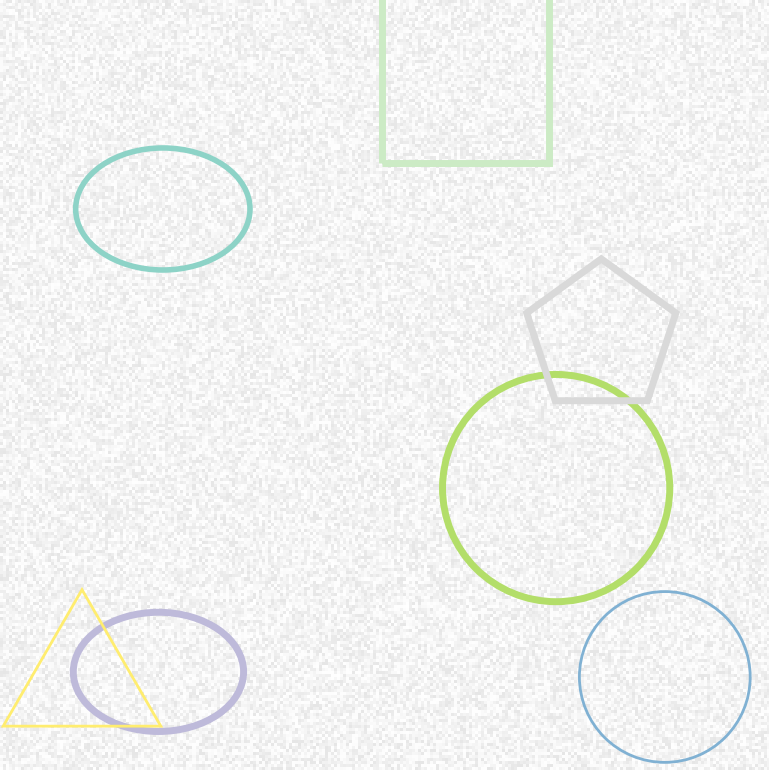[{"shape": "oval", "thickness": 2, "radius": 0.57, "center": [0.211, 0.729]}, {"shape": "oval", "thickness": 2.5, "radius": 0.55, "center": [0.206, 0.127]}, {"shape": "circle", "thickness": 1, "radius": 0.55, "center": [0.863, 0.121]}, {"shape": "circle", "thickness": 2.5, "radius": 0.74, "center": [0.722, 0.366]}, {"shape": "pentagon", "thickness": 2.5, "radius": 0.51, "center": [0.781, 0.562]}, {"shape": "square", "thickness": 2.5, "radius": 0.54, "center": [0.604, 0.897]}, {"shape": "triangle", "thickness": 1, "radius": 0.59, "center": [0.107, 0.116]}]